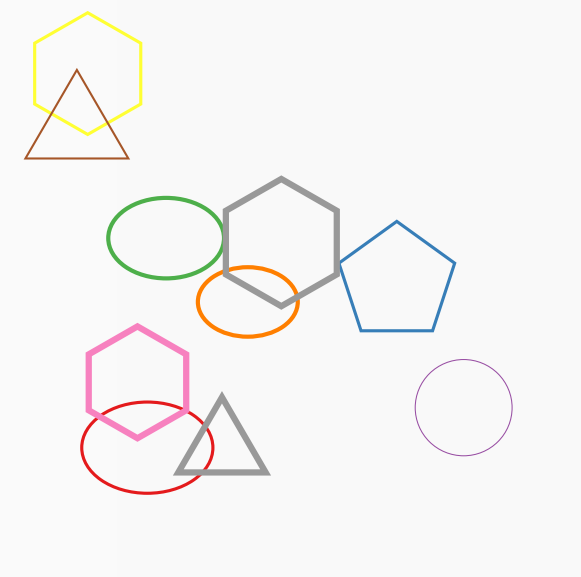[{"shape": "oval", "thickness": 1.5, "radius": 0.56, "center": [0.253, 0.224]}, {"shape": "pentagon", "thickness": 1.5, "radius": 0.52, "center": [0.683, 0.511]}, {"shape": "oval", "thickness": 2, "radius": 0.5, "center": [0.286, 0.587]}, {"shape": "circle", "thickness": 0.5, "radius": 0.42, "center": [0.798, 0.293]}, {"shape": "oval", "thickness": 2, "radius": 0.43, "center": [0.426, 0.476]}, {"shape": "hexagon", "thickness": 1.5, "radius": 0.53, "center": [0.151, 0.872]}, {"shape": "triangle", "thickness": 1, "radius": 0.51, "center": [0.132, 0.776]}, {"shape": "hexagon", "thickness": 3, "radius": 0.48, "center": [0.237, 0.337]}, {"shape": "triangle", "thickness": 3, "radius": 0.43, "center": [0.382, 0.224]}, {"shape": "hexagon", "thickness": 3, "radius": 0.55, "center": [0.484, 0.579]}]